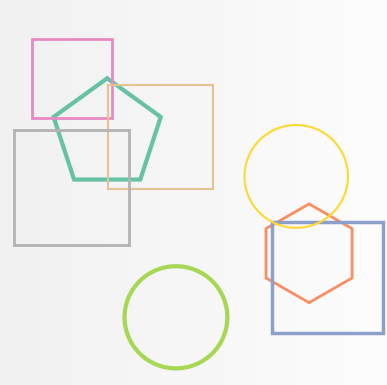[{"shape": "pentagon", "thickness": 3, "radius": 0.73, "center": [0.277, 0.651]}, {"shape": "hexagon", "thickness": 2, "radius": 0.64, "center": [0.798, 0.342]}, {"shape": "square", "thickness": 2.5, "radius": 0.72, "center": [0.845, 0.28]}, {"shape": "square", "thickness": 2, "radius": 0.51, "center": [0.186, 0.797]}, {"shape": "circle", "thickness": 3, "radius": 0.66, "center": [0.454, 0.176]}, {"shape": "circle", "thickness": 1.5, "radius": 0.67, "center": [0.764, 0.542]}, {"shape": "square", "thickness": 1.5, "radius": 0.67, "center": [0.414, 0.645]}, {"shape": "square", "thickness": 2, "radius": 0.75, "center": [0.185, 0.512]}]